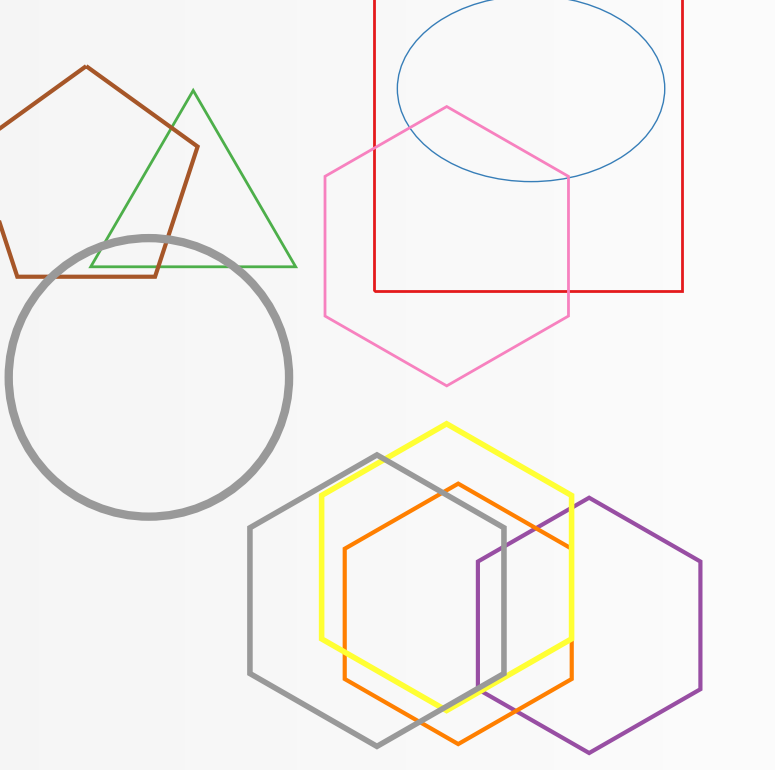[{"shape": "square", "thickness": 1, "radius": 0.99, "center": [0.681, 0.82]}, {"shape": "oval", "thickness": 0.5, "radius": 0.86, "center": [0.685, 0.885]}, {"shape": "triangle", "thickness": 1, "radius": 0.76, "center": [0.249, 0.73]}, {"shape": "hexagon", "thickness": 1.5, "radius": 0.83, "center": [0.76, 0.188]}, {"shape": "hexagon", "thickness": 1.5, "radius": 0.85, "center": [0.591, 0.203]}, {"shape": "hexagon", "thickness": 2, "radius": 0.93, "center": [0.576, 0.263]}, {"shape": "pentagon", "thickness": 1.5, "radius": 0.76, "center": [0.111, 0.763]}, {"shape": "hexagon", "thickness": 1, "radius": 0.91, "center": [0.576, 0.68]}, {"shape": "hexagon", "thickness": 2, "radius": 0.95, "center": [0.486, 0.22]}, {"shape": "circle", "thickness": 3, "radius": 0.9, "center": [0.192, 0.51]}]